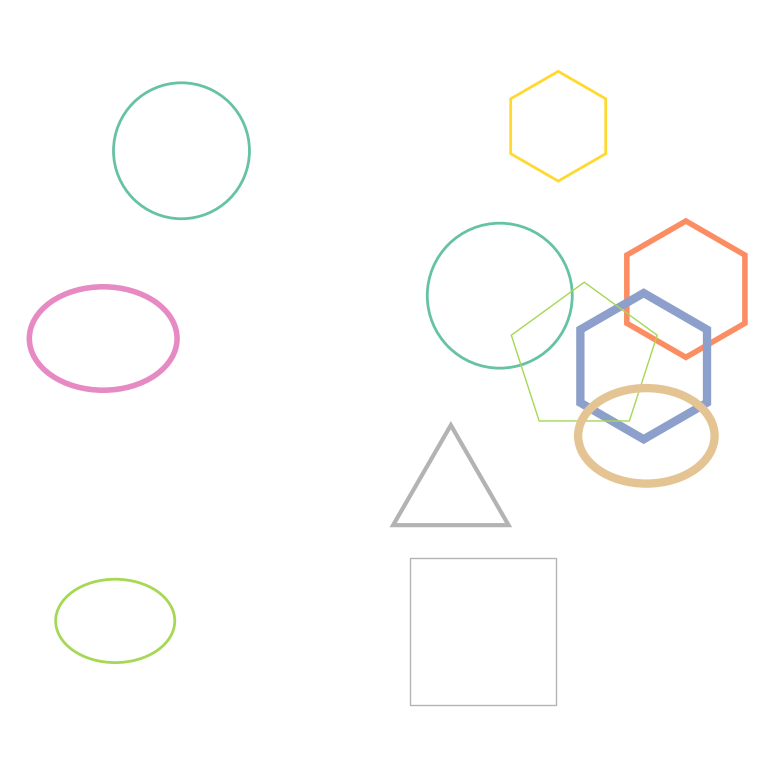[{"shape": "circle", "thickness": 1, "radius": 0.47, "center": [0.649, 0.616]}, {"shape": "circle", "thickness": 1, "radius": 0.44, "center": [0.236, 0.804]}, {"shape": "hexagon", "thickness": 2, "radius": 0.44, "center": [0.891, 0.624]}, {"shape": "hexagon", "thickness": 3, "radius": 0.47, "center": [0.836, 0.524]}, {"shape": "oval", "thickness": 2, "radius": 0.48, "center": [0.134, 0.56]}, {"shape": "oval", "thickness": 1, "radius": 0.39, "center": [0.15, 0.194]}, {"shape": "pentagon", "thickness": 0.5, "radius": 0.5, "center": [0.759, 0.534]}, {"shape": "hexagon", "thickness": 1, "radius": 0.36, "center": [0.725, 0.836]}, {"shape": "oval", "thickness": 3, "radius": 0.44, "center": [0.839, 0.434]}, {"shape": "triangle", "thickness": 1.5, "radius": 0.43, "center": [0.586, 0.361]}, {"shape": "square", "thickness": 0.5, "radius": 0.48, "center": [0.627, 0.18]}]